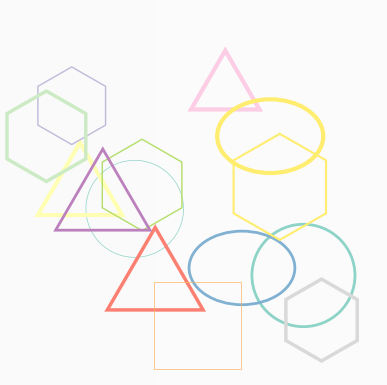[{"shape": "circle", "thickness": 2, "radius": 0.66, "center": [0.783, 0.285]}, {"shape": "circle", "thickness": 0.5, "radius": 0.63, "center": [0.348, 0.458]}, {"shape": "triangle", "thickness": 3, "radius": 0.63, "center": [0.206, 0.504]}, {"shape": "hexagon", "thickness": 1, "radius": 0.5, "center": [0.185, 0.725]}, {"shape": "triangle", "thickness": 2.5, "radius": 0.71, "center": [0.4, 0.266]}, {"shape": "oval", "thickness": 2, "radius": 0.68, "center": [0.624, 0.304]}, {"shape": "square", "thickness": 0.5, "radius": 0.57, "center": [0.51, 0.155]}, {"shape": "hexagon", "thickness": 1, "radius": 0.59, "center": [0.367, 0.52]}, {"shape": "triangle", "thickness": 3, "radius": 0.51, "center": [0.581, 0.767]}, {"shape": "hexagon", "thickness": 2.5, "radius": 0.53, "center": [0.83, 0.169]}, {"shape": "triangle", "thickness": 2, "radius": 0.7, "center": [0.265, 0.472]}, {"shape": "hexagon", "thickness": 2.5, "radius": 0.59, "center": [0.12, 0.646]}, {"shape": "oval", "thickness": 3, "radius": 0.68, "center": [0.697, 0.646]}, {"shape": "hexagon", "thickness": 1.5, "radius": 0.69, "center": [0.722, 0.515]}]